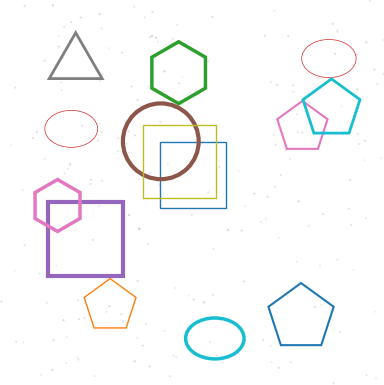[{"shape": "square", "thickness": 1, "radius": 0.43, "center": [0.501, 0.545]}, {"shape": "pentagon", "thickness": 1.5, "radius": 0.45, "center": [0.782, 0.176]}, {"shape": "pentagon", "thickness": 1, "radius": 0.35, "center": [0.286, 0.206]}, {"shape": "hexagon", "thickness": 2.5, "radius": 0.4, "center": [0.464, 0.811]}, {"shape": "oval", "thickness": 0.5, "radius": 0.34, "center": [0.185, 0.665]}, {"shape": "oval", "thickness": 0.5, "radius": 0.35, "center": [0.854, 0.848]}, {"shape": "square", "thickness": 3, "radius": 0.48, "center": [0.223, 0.38]}, {"shape": "circle", "thickness": 3, "radius": 0.49, "center": [0.418, 0.633]}, {"shape": "pentagon", "thickness": 1.5, "radius": 0.34, "center": [0.786, 0.669]}, {"shape": "hexagon", "thickness": 2.5, "radius": 0.34, "center": [0.149, 0.466]}, {"shape": "triangle", "thickness": 2, "radius": 0.4, "center": [0.197, 0.836]}, {"shape": "square", "thickness": 1, "radius": 0.48, "center": [0.465, 0.58]}, {"shape": "oval", "thickness": 2.5, "radius": 0.38, "center": [0.558, 0.121]}, {"shape": "pentagon", "thickness": 2, "radius": 0.39, "center": [0.861, 0.717]}]